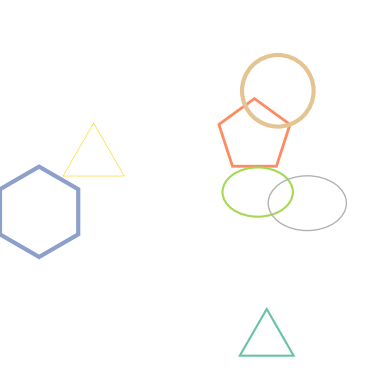[{"shape": "triangle", "thickness": 1.5, "radius": 0.4, "center": [0.693, 0.117]}, {"shape": "pentagon", "thickness": 2, "radius": 0.49, "center": [0.661, 0.647]}, {"shape": "hexagon", "thickness": 3, "radius": 0.59, "center": [0.102, 0.45]}, {"shape": "oval", "thickness": 1.5, "radius": 0.46, "center": [0.669, 0.501]}, {"shape": "triangle", "thickness": 0.5, "radius": 0.46, "center": [0.243, 0.589]}, {"shape": "circle", "thickness": 3, "radius": 0.46, "center": [0.722, 0.764]}, {"shape": "oval", "thickness": 1, "radius": 0.51, "center": [0.798, 0.472]}]